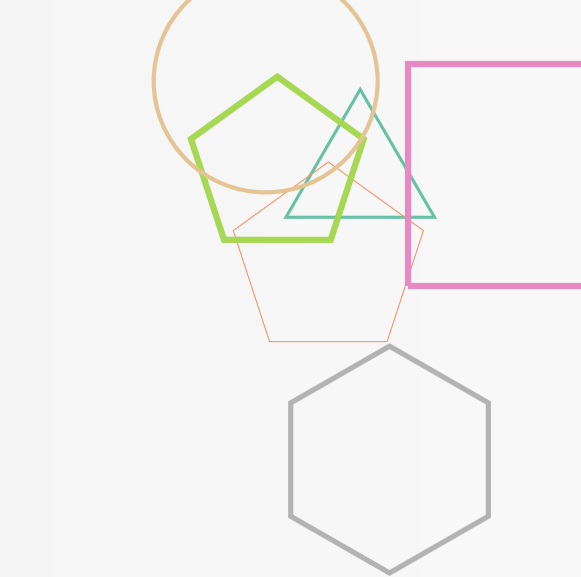[{"shape": "triangle", "thickness": 1.5, "radius": 0.74, "center": [0.62, 0.697]}, {"shape": "pentagon", "thickness": 0.5, "radius": 0.86, "center": [0.565, 0.547]}, {"shape": "square", "thickness": 3, "radius": 0.96, "center": [0.894, 0.696]}, {"shape": "pentagon", "thickness": 3, "radius": 0.78, "center": [0.477, 0.71]}, {"shape": "circle", "thickness": 2, "radius": 0.96, "center": [0.457, 0.859]}, {"shape": "hexagon", "thickness": 2.5, "radius": 0.98, "center": [0.67, 0.203]}]